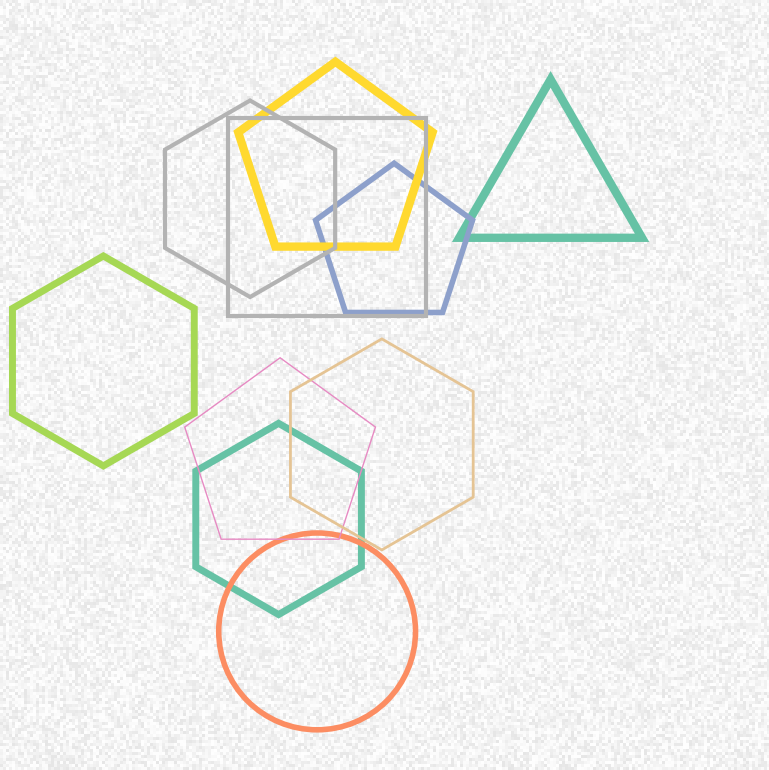[{"shape": "triangle", "thickness": 3, "radius": 0.69, "center": [0.715, 0.76]}, {"shape": "hexagon", "thickness": 2.5, "radius": 0.62, "center": [0.362, 0.326]}, {"shape": "circle", "thickness": 2, "radius": 0.64, "center": [0.412, 0.18]}, {"shape": "pentagon", "thickness": 2, "radius": 0.54, "center": [0.512, 0.681]}, {"shape": "pentagon", "thickness": 0.5, "radius": 0.65, "center": [0.364, 0.405]}, {"shape": "hexagon", "thickness": 2.5, "radius": 0.68, "center": [0.134, 0.531]}, {"shape": "pentagon", "thickness": 3, "radius": 0.66, "center": [0.436, 0.787]}, {"shape": "hexagon", "thickness": 1, "radius": 0.69, "center": [0.496, 0.423]}, {"shape": "hexagon", "thickness": 1.5, "radius": 0.64, "center": [0.325, 0.742]}, {"shape": "square", "thickness": 1.5, "radius": 0.64, "center": [0.425, 0.718]}]